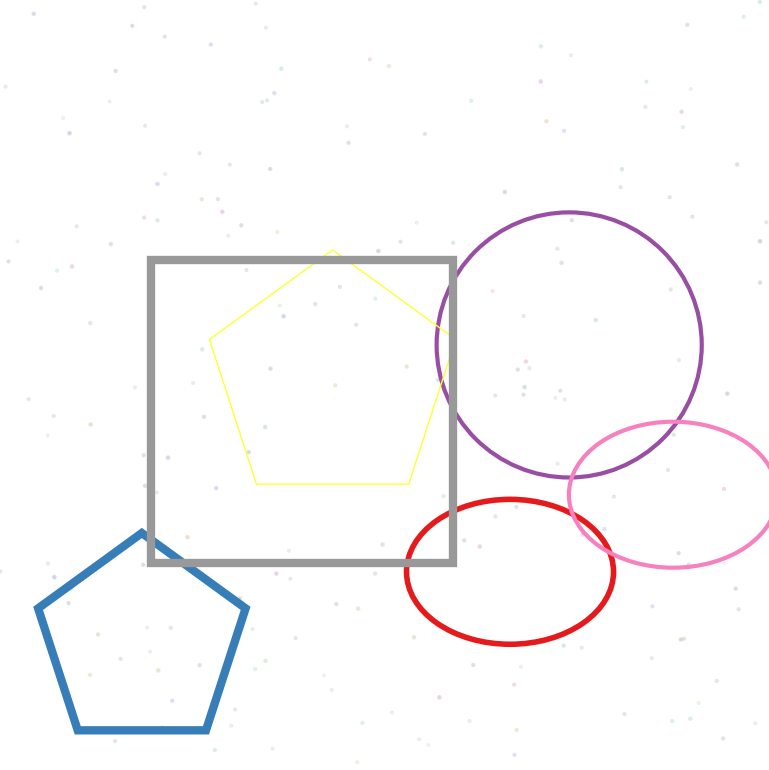[{"shape": "oval", "thickness": 2, "radius": 0.67, "center": [0.662, 0.257]}, {"shape": "pentagon", "thickness": 3, "radius": 0.71, "center": [0.184, 0.166]}, {"shape": "circle", "thickness": 1.5, "radius": 0.86, "center": [0.739, 0.552]}, {"shape": "pentagon", "thickness": 0.5, "radius": 0.84, "center": [0.432, 0.507]}, {"shape": "oval", "thickness": 1.5, "radius": 0.68, "center": [0.874, 0.358]}, {"shape": "square", "thickness": 3, "radius": 0.98, "center": [0.392, 0.466]}]